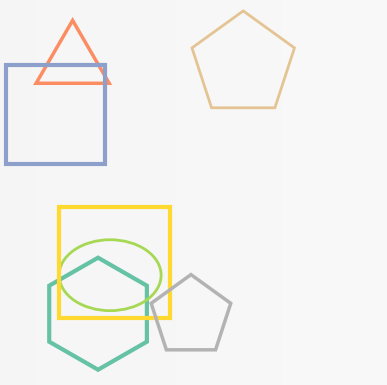[{"shape": "hexagon", "thickness": 3, "radius": 0.73, "center": [0.253, 0.185]}, {"shape": "triangle", "thickness": 2.5, "radius": 0.54, "center": [0.187, 0.838]}, {"shape": "square", "thickness": 3, "radius": 0.64, "center": [0.143, 0.703]}, {"shape": "oval", "thickness": 2, "radius": 0.66, "center": [0.284, 0.285]}, {"shape": "square", "thickness": 3, "radius": 0.72, "center": [0.295, 0.318]}, {"shape": "pentagon", "thickness": 2, "radius": 0.7, "center": [0.628, 0.833]}, {"shape": "pentagon", "thickness": 2.5, "radius": 0.54, "center": [0.493, 0.179]}]